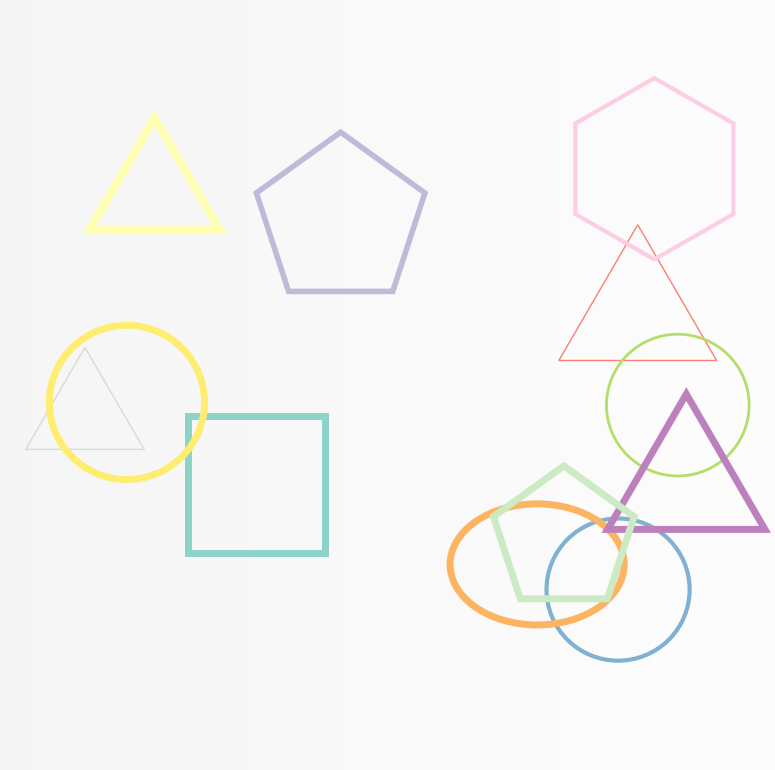[{"shape": "square", "thickness": 2.5, "radius": 0.44, "center": [0.331, 0.371]}, {"shape": "triangle", "thickness": 3, "radius": 0.49, "center": [0.2, 0.75]}, {"shape": "pentagon", "thickness": 2, "radius": 0.57, "center": [0.44, 0.714]}, {"shape": "triangle", "thickness": 0.5, "radius": 0.59, "center": [0.823, 0.591]}, {"shape": "circle", "thickness": 1.5, "radius": 0.46, "center": [0.798, 0.234]}, {"shape": "oval", "thickness": 2.5, "radius": 0.56, "center": [0.693, 0.267]}, {"shape": "circle", "thickness": 1, "radius": 0.46, "center": [0.875, 0.474]}, {"shape": "hexagon", "thickness": 1.5, "radius": 0.59, "center": [0.844, 0.781]}, {"shape": "triangle", "thickness": 0.5, "radius": 0.44, "center": [0.11, 0.461]}, {"shape": "triangle", "thickness": 2.5, "radius": 0.59, "center": [0.886, 0.371]}, {"shape": "pentagon", "thickness": 2.5, "radius": 0.48, "center": [0.727, 0.3]}, {"shape": "circle", "thickness": 2.5, "radius": 0.5, "center": [0.164, 0.477]}]